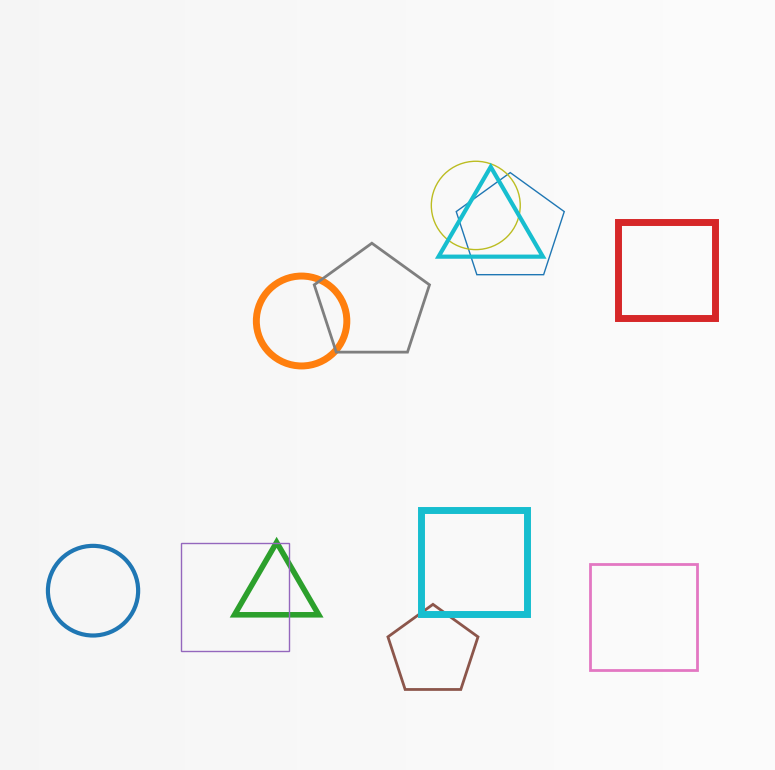[{"shape": "circle", "thickness": 1.5, "radius": 0.29, "center": [0.12, 0.233]}, {"shape": "pentagon", "thickness": 0.5, "radius": 0.37, "center": [0.658, 0.703]}, {"shape": "circle", "thickness": 2.5, "radius": 0.29, "center": [0.389, 0.583]}, {"shape": "triangle", "thickness": 2, "radius": 0.31, "center": [0.357, 0.233]}, {"shape": "square", "thickness": 2.5, "radius": 0.31, "center": [0.861, 0.649]}, {"shape": "square", "thickness": 0.5, "radius": 0.35, "center": [0.303, 0.224]}, {"shape": "pentagon", "thickness": 1, "radius": 0.31, "center": [0.559, 0.154]}, {"shape": "square", "thickness": 1, "radius": 0.34, "center": [0.83, 0.199]}, {"shape": "pentagon", "thickness": 1, "radius": 0.39, "center": [0.48, 0.606]}, {"shape": "circle", "thickness": 0.5, "radius": 0.29, "center": [0.614, 0.733]}, {"shape": "triangle", "thickness": 1.5, "radius": 0.39, "center": [0.633, 0.706]}, {"shape": "square", "thickness": 2.5, "radius": 0.34, "center": [0.612, 0.27]}]